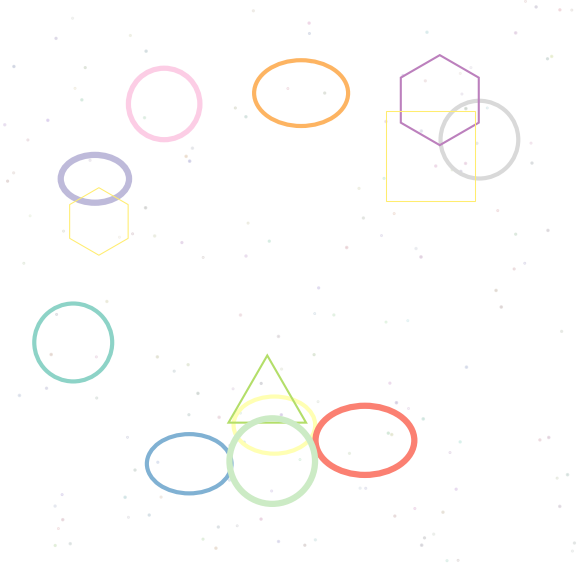[{"shape": "circle", "thickness": 2, "radius": 0.34, "center": [0.127, 0.406]}, {"shape": "oval", "thickness": 2, "radius": 0.35, "center": [0.475, 0.263]}, {"shape": "oval", "thickness": 3, "radius": 0.3, "center": [0.164, 0.69]}, {"shape": "oval", "thickness": 3, "radius": 0.43, "center": [0.632, 0.237]}, {"shape": "oval", "thickness": 2, "radius": 0.37, "center": [0.328, 0.196]}, {"shape": "oval", "thickness": 2, "radius": 0.41, "center": [0.521, 0.838]}, {"shape": "triangle", "thickness": 1, "radius": 0.39, "center": [0.463, 0.306]}, {"shape": "circle", "thickness": 2.5, "radius": 0.31, "center": [0.284, 0.819]}, {"shape": "circle", "thickness": 2, "radius": 0.34, "center": [0.83, 0.757]}, {"shape": "hexagon", "thickness": 1, "radius": 0.39, "center": [0.762, 0.826]}, {"shape": "circle", "thickness": 3, "radius": 0.37, "center": [0.471, 0.201]}, {"shape": "square", "thickness": 0.5, "radius": 0.39, "center": [0.745, 0.729]}, {"shape": "hexagon", "thickness": 0.5, "radius": 0.29, "center": [0.171, 0.616]}]